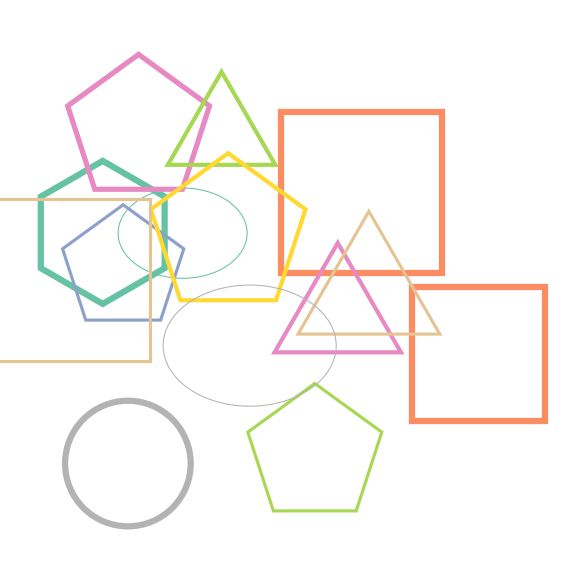[{"shape": "oval", "thickness": 0.5, "radius": 0.56, "center": [0.316, 0.595]}, {"shape": "hexagon", "thickness": 3, "radius": 0.62, "center": [0.178, 0.597]}, {"shape": "square", "thickness": 3, "radius": 0.7, "center": [0.626, 0.665]}, {"shape": "square", "thickness": 3, "radius": 0.58, "center": [0.829, 0.386]}, {"shape": "pentagon", "thickness": 1.5, "radius": 0.55, "center": [0.213, 0.534]}, {"shape": "pentagon", "thickness": 2.5, "radius": 0.65, "center": [0.24, 0.776]}, {"shape": "triangle", "thickness": 2, "radius": 0.63, "center": [0.585, 0.452]}, {"shape": "triangle", "thickness": 2, "radius": 0.54, "center": [0.384, 0.767]}, {"shape": "pentagon", "thickness": 1.5, "radius": 0.61, "center": [0.545, 0.213]}, {"shape": "pentagon", "thickness": 2, "radius": 0.7, "center": [0.395, 0.593]}, {"shape": "triangle", "thickness": 1.5, "radius": 0.71, "center": [0.639, 0.491]}, {"shape": "square", "thickness": 1.5, "radius": 0.7, "center": [0.12, 0.514]}, {"shape": "oval", "thickness": 0.5, "radius": 0.75, "center": [0.432, 0.401]}, {"shape": "circle", "thickness": 3, "radius": 0.54, "center": [0.221, 0.196]}]